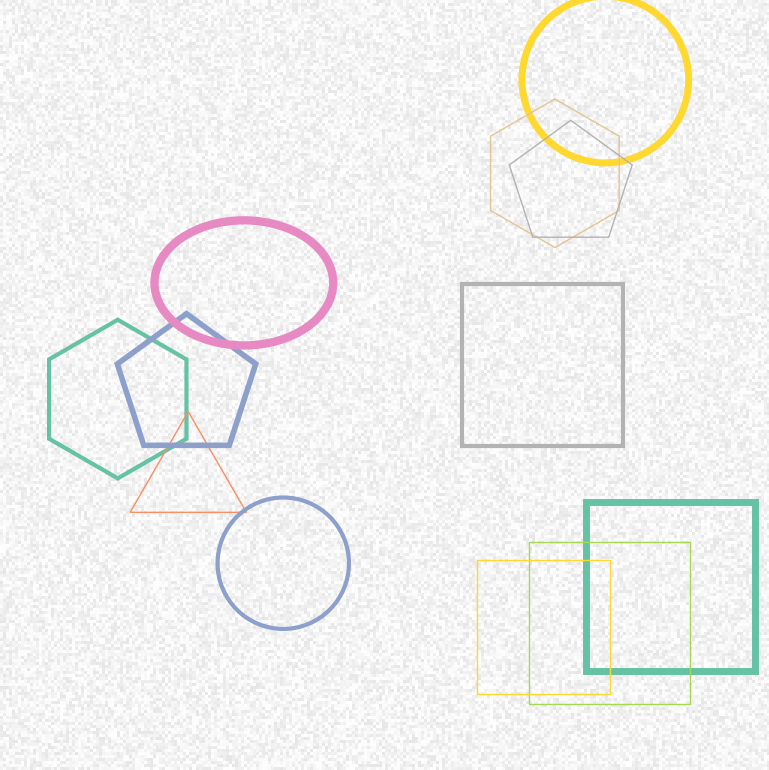[{"shape": "hexagon", "thickness": 1.5, "radius": 0.52, "center": [0.153, 0.482]}, {"shape": "square", "thickness": 2.5, "radius": 0.55, "center": [0.871, 0.238]}, {"shape": "triangle", "thickness": 0.5, "radius": 0.44, "center": [0.244, 0.378]}, {"shape": "pentagon", "thickness": 2, "radius": 0.47, "center": [0.242, 0.498]}, {"shape": "circle", "thickness": 1.5, "radius": 0.43, "center": [0.368, 0.269]}, {"shape": "oval", "thickness": 3, "radius": 0.58, "center": [0.317, 0.633]}, {"shape": "square", "thickness": 0.5, "radius": 0.52, "center": [0.791, 0.191]}, {"shape": "circle", "thickness": 2.5, "radius": 0.54, "center": [0.786, 0.897]}, {"shape": "square", "thickness": 0.5, "radius": 0.43, "center": [0.706, 0.186]}, {"shape": "hexagon", "thickness": 0.5, "radius": 0.48, "center": [0.721, 0.775]}, {"shape": "square", "thickness": 1.5, "radius": 0.52, "center": [0.705, 0.526]}, {"shape": "pentagon", "thickness": 0.5, "radius": 0.42, "center": [0.741, 0.76]}]